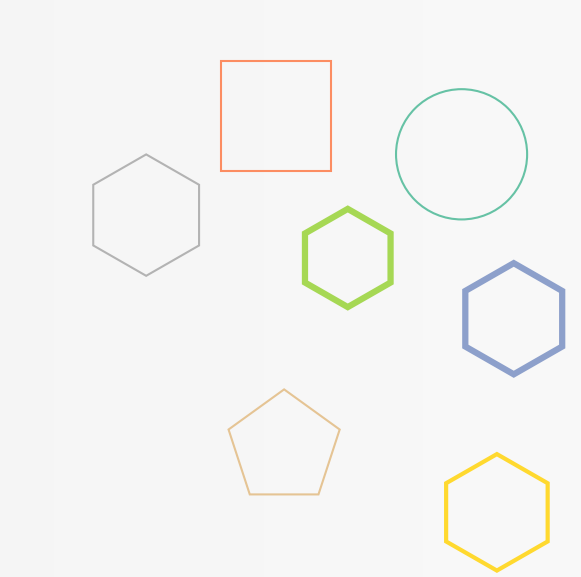[{"shape": "circle", "thickness": 1, "radius": 0.56, "center": [0.794, 0.732]}, {"shape": "square", "thickness": 1, "radius": 0.47, "center": [0.474, 0.798]}, {"shape": "hexagon", "thickness": 3, "radius": 0.48, "center": [0.884, 0.447]}, {"shape": "hexagon", "thickness": 3, "radius": 0.43, "center": [0.598, 0.552]}, {"shape": "hexagon", "thickness": 2, "radius": 0.5, "center": [0.855, 0.112]}, {"shape": "pentagon", "thickness": 1, "radius": 0.5, "center": [0.489, 0.224]}, {"shape": "hexagon", "thickness": 1, "radius": 0.53, "center": [0.251, 0.627]}]